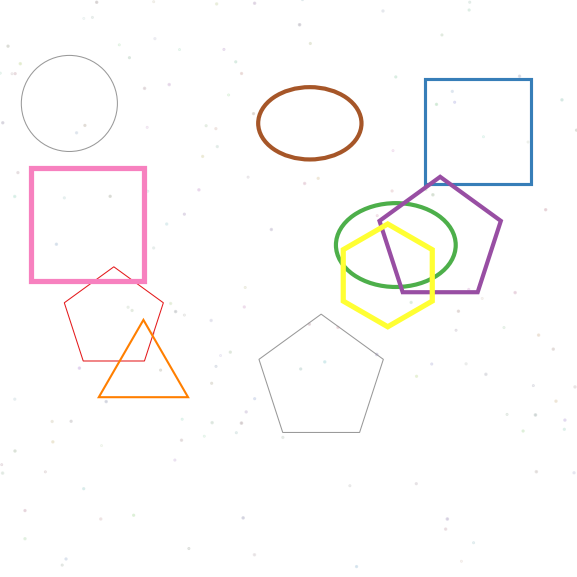[{"shape": "pentagon", "thickness": 0.5, "radius": 0.45, "center": [0.197, 0.447]}, {"shape": "square", "thickness": 1.5, "radius": 0.46, "center": [0.827, 0.771]}, {"shape": "oval", "thickness": 2, "radius": 0.52, "center": [0.685, 0.575]}, {"shape": "pentagon", "thickness": 2, "radius": 0.55, "center": [0.762, 0.582]}, {"shape": "triangle", "thickness": 1, "radius": 0.45, "center": [0.248, 0.356]}, {"shape": "hexagon", "thickness": 2.5, "radius": 0.44, "center": [0.671, 0.522]}, {"shape": "oval", "thickness": 2, "radius": 0.45, "center": [0.537, 0.786]}, {"shape": "square", "thickness": 2.5, "radius": 0.49, "center": [0.151, 0.61]}, {"shape": "pentagon", "thickness": 0.5, "radius": 0.57, "center": [0.556, 0.342]}, {"shape": "circle", "thickness": 0.5, "radius": 0.42, "center": [0.12, 0.82]}]